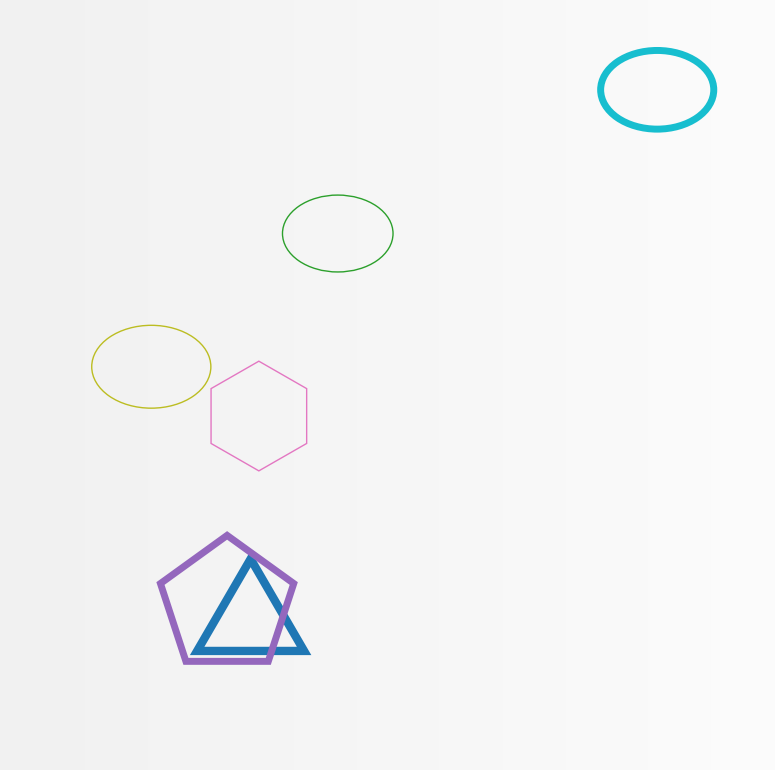[{"shape": "triangle", "thickness": 3, "radius": 0.4, "center": [0.323, 0.194]}, {"shape": "oval", "thickness": 0.5, "radius": 0.36, "center": [0.436, 0.697]}, {"shape": "pentagon", "thickness": 2.5, "radius": 0.45, "center": [0.293, 0.214]}, {"shape": "hexagon", "thickness": 0.5, "radius": 0.36, "center": [0.334, 0.46]}, {"shape": "oval", "thickness": 0.5, "radius": 0.38, "center": [0.195, 0.524]}, {"shape": "oval", "thickness": 2.5, "radius": 0.36, "center": [0.848, 0.883]}]